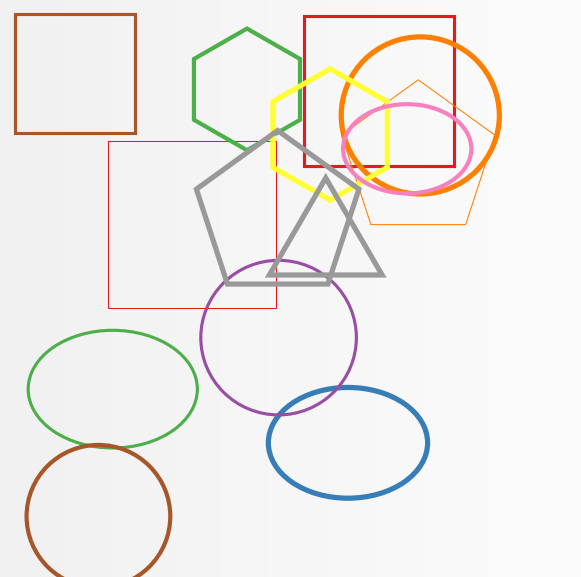[{"shape": "square", "thickness": 0.5, "radius": 0.72, "center": [0.33, 0.61]}, {"shape": "square", "thickness": 1.5, "radius": 0.65, "center": [0.652, 0.841]}, {"shape": "oval", "thickness": 2.5, "radius": 0.69, "center": [0.599, 0.232]}, {"shape": "hexagon", "thickness": 2, "radius": 0.53, "center": [0.425, 0.844]}, {"shape": "oval", "thickness": 1.5, "radius": 0.73, "center": [0.194, 0.325]}, {"shape": "circle", "thickness": 1.5, "radius": 0.67, "center": [0.479, 0.415]}, {"shape": "pentagon", "thickness": 0.5, "radius": 0.69, "center": [0.72, 0.722]}, {"shape": "circle", "thickness": 2.5, "radius": 0.68, "center": [0.723, 0.799]}, {"shape": "hexagon", "thickness": 2.5, "radius": 0.57, "center": [0.568, 0.766]}, {"shape": "square", "thickness": 1.5, "radius": 0.52, "center": [0.13, 0.872]}, {"shape": "circle", "thickness": 2, "radius": 0.62, "center": [0.169, 0.105]}, {"shape": "oval", "thickness": 2, "radius": 0.55, "center": [0.701, 0.742]}, {"shape": "pentagon", "thickness": 2.5, "radius": 0.73, "center": [0.478, 0.626]}, {"shape": "triangle", "thickness": 2.5, "radius": 0.56, "center": [0.56, 0.579]}]